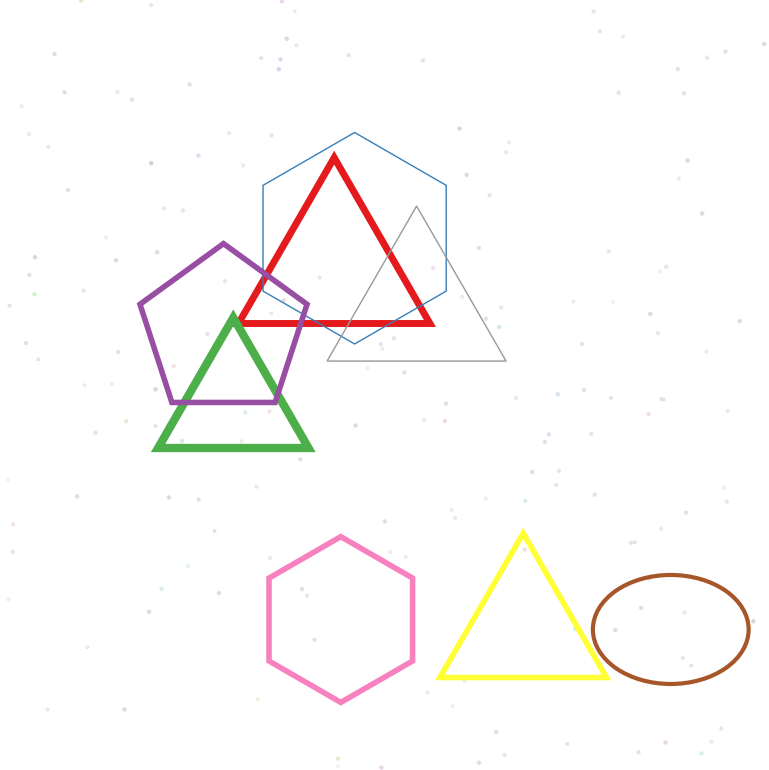[{"shape": "triangle", "thickness": 2.5, "radius": 0.72, "center": [0.434, 0.652]}, {"shape": "hexagon", "thickness": 0.5, "radius": 0.69, "center": [0.461, 0.691]}, {"shape": "triangle", "thickness": 3, "radius": 0.56, "center": [0.303, 0.475]}, {"shape": "pentagon", "thickness": 2, "radius": 0.57, "center": [0.29, 0.57]}, {"shape": "triangle", "thickness": 2, "radius": 0.62, "center": [0.679, 0.183]}, {"shape": "oval", "thickness": 1.5, "radius": 0.51, "center": [0.871, 0.183]}, {"shape": "hexagon", "thickness": 2, "radius": 0.54, "center": [0.443, 0.195]}, {"shape": "triangle", "thickness": 0.5, "radius": 0.67, "center": [0.541, 0.598]}]